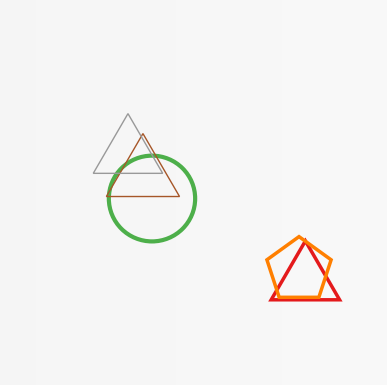[{"shape": "triangle", "thickness": 2.5, "radius": 0.51, "center": [0.788, 0.272]}, {"shape": "circle", "thickness": 3, "radius": 0.56, "center": [0.392, 0.484]}, {"shape": "pentagon", "thickness": 2.5, "radius": 0.44, "center": [0.772, 0.298]}, {"shape": "triangle", "thickness": 1, "radius": 0.54, "center": [0.369, 0.544]}, {"shape": "triangle", "thickness": 1, "radius": 0.52, "center": [0.33, 0.601]}]